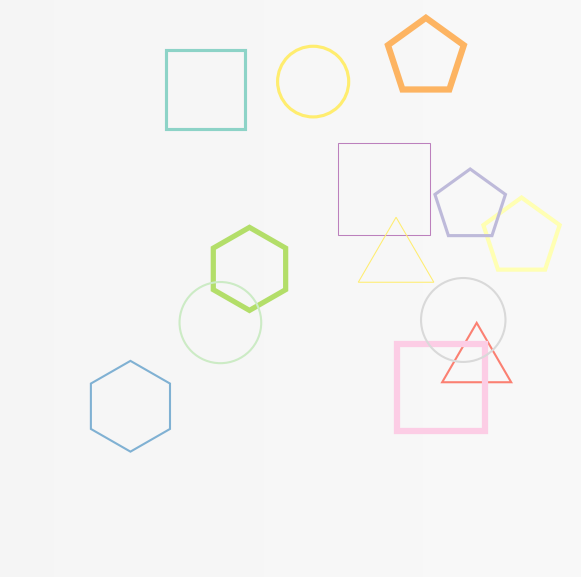[{"shape": "square", "thickness": 1.5, "radius": 0.34, "center": [0.354, 0.844]}, {"shape": "pentagon", "thickness": 2, "radius": 0.35, "center": [0.897, 0.588]}, {"shape": "pentagon", "thickness": 1.5, "radius": 0.32, "center": [0.809, 0.643]}, {"shape": "triangle", "thickness": 1, "radius": 0.34, "center": [0.82, 0.372]}, {"shape": "hexagon", "thickness": 1, "radius": 0.39, "center": [0.224, 0.296]}, {"shape": "pentagon", "thickness": 3, "radius": 0.34, "center": [0.733, 0.9]}, {"shape": "hexagon", "thickness": 2.5, "radius": 0.36, "center": [0.429, 0.534]}, {"shape": "square", "thickness": 3, "radius": 0.38, "center": [0.758, 0.328]}, {"shape": "circle", "thickness": 1, "radius": 0.36, "center": [0.797, 0.445]}, {"shape": "square", "thickness": 0.5, "radius": 0.4, "center": [0.661, 0.672]}, {"shape": "circle", "thickness": 1, "radius": 0.35, "center": [0.379, 0.441]}, {"shape": "triangle", "thickness": 0.5, "radius": 0.38, "center": [0.681, 0.548]}, {"shape": "circle", "thickness": 1.5, "radius": 0.31, "center": [0.539, 0.858]}]